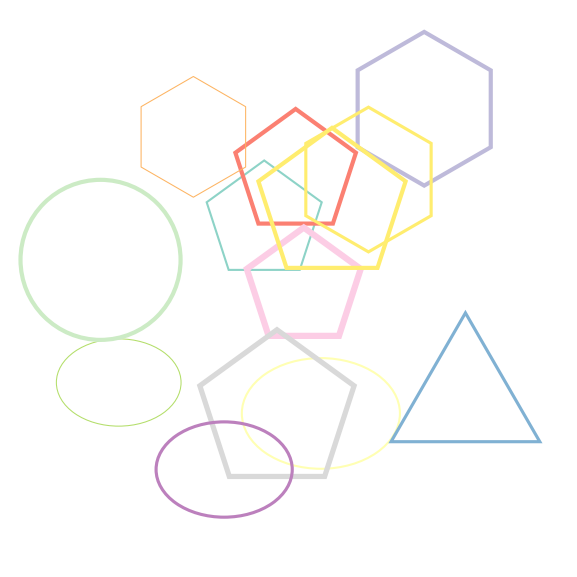[{"shape": "pentagon", "thickness": 1, "radius": 0.52, "center": [0.457, 0.617]}, {"shape": "oval", "thickness": 1, "radius": 0.68, "center": [0.556, 0.283]}, {"shape": "hexagon", "thickness": 2, "radius": 0.67, "center": [0.735, 0.811]}, {"shape": "pentagon", "thickness": 2, "radius": 0.55, "center": [0.512, 0.701]}, {"shape": "triangle", "thickness": 1.5, "radius": 0.74, "center": [0.806, 0.309]}, {"shape": "hexagon", "thickness": 0.5, "radius": 0.52, "center": [0.335, 0.762]}, {"shape": "oval", "thickness": 0.5, "radius": 0.54, "center": [0.206, 0.337]}, {"shape": "pentagon", "thickness": 3, "radius": 0.52, "center": [0.526, 0.501]}, {"shape": "pentagon", "thickness": 2.5, "radius": 0.7, "center": [0.48, 0.288]}, {"shape": "oval", "thickness": 1.5, "radius": 0.59, "center": [0.388, 0.186]}, {"shape": "circle", "thickness": 2, "radius": 0.69, "center": [0.174, 0.549]}, {"shape": "hexagon", "thickness": 1.5, "radius": 0.63, "center": [0.638, 0.688]}, {"shape": "pentagon", "thickness": 2, "radius": 0.67, "center": [0.575, 0.644]}]